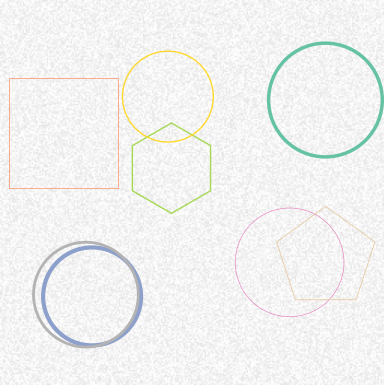[{"shape": "circle", "thickness": 2.5, "radius": 0.74, "center": [0.845, 0.74]}, {"shape": "square", "thickness": 0.5, "radius": 0.71, "center": [0.165, 0.654]}, {"shape": "circle", "thickness": 3, "radius": 0.64, "center": [0.239, 0.23]}, {"shape": "circle", "thickness": 0.5, "radius": 0.71, "center": [0.752, 0.319]}, {"shape": "hexagon", "thickness": 1, "radius": 0.59, "center": [0.445, 0.563]}, {"shape": "circle", "thickness": 1, "radius": 0.59, "center": [0.436, 0.749]}, {"shape": "pentagon", "thickness": 0.5, "radius": 0.67, "center": [0.846, 0.33]}, {"shape": "circle", "thickness": 2, "radius": 0.68, "center": [0.223, 0.235]}]